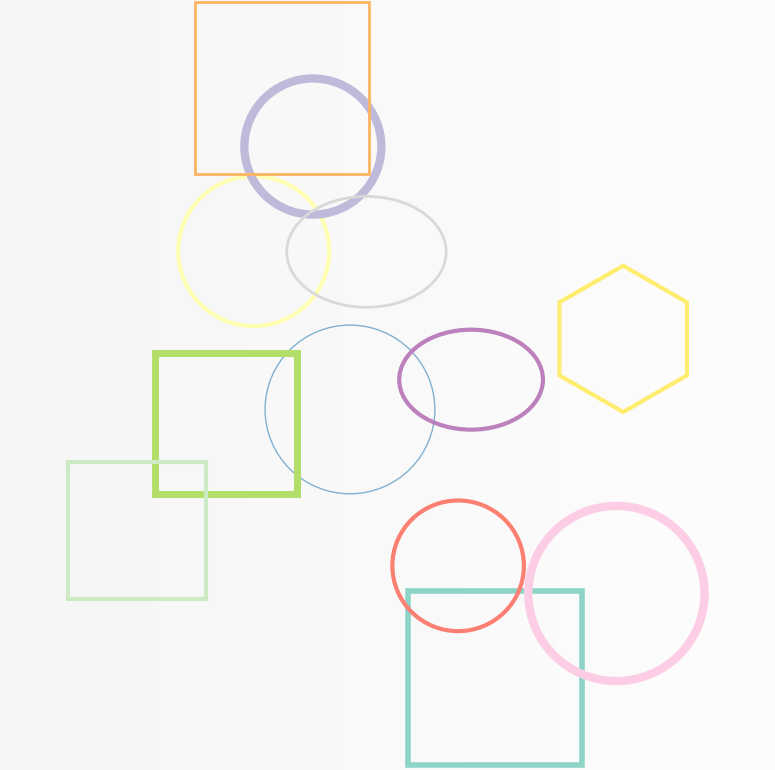[{"shape": "square", "thickness": 2, "radius": 0.56, "center": [0.639, 0.119]}, {"shape": "circle", "thickness": 1.5, "radius": 0.49, "center": [0.327, 0.674]}, {"shape": "circle", "thickness": 3, "radius": 0.44, "center": [0.404, 0.81]}, {"shape": "circle", "thickness": 1.5, "radius": 0.42, "center": [0.591, 0.265]}, {"shape": "circle", "thickness": 0.5, "radius": 0.55, "center": [0.452, 0.468]}, {"shape": "square", "thickness": 1, "radius": 0.56, "center": [0.364, 0.886]}, {"shape": "square", "thickness": 2.5, "radius": 0.46, "center": [0.291, 0.45]}, {"shape": "circle", "thickness": 3, "radius": 0.57, "center": [0.795, 0.229]}, {"shape": "oval", "thickness": 1, "radius": 0.51, "center": [0.473, 0.673]}, {"shape": "oval", "thickness": 1.5, "radius": 0.46, "center": [0.608, 0.507]}, {"shape": "square", "thickness": 1.5, "radius": 0.44, "center": [0.177, 0.311]}, {"shape": "hexagon", "thickness": 1.5, "radius": 0.47, "center": [0.804, 0.56]}]